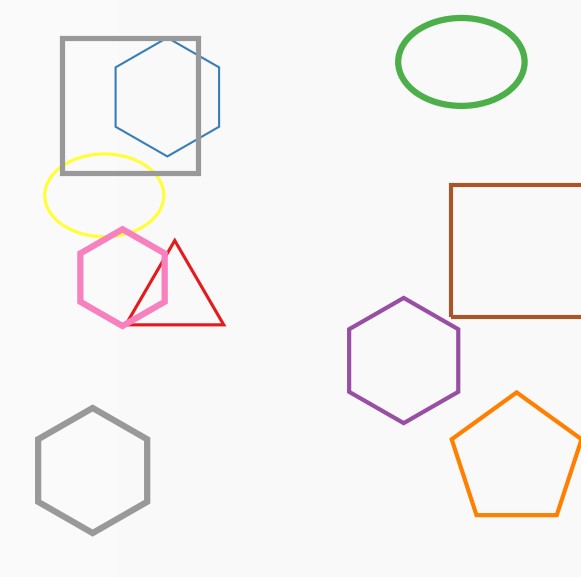[{"shape": "triangle", "thickness": 1.5, "radius": 0.49, "center": [0.301, 0.485]}, {"shape": "hexagon", "thickness": 1, "radius": 0.51, "center": [0.288, 0.831]}, {"shape": "oval", "thickness": 3, "radius": 0.54, "center": [0.794, 0.892]}, {"shape": "hexagon", "thickness": 2, "radius": 0.54, "center": [0.695, 0.375]}, {"shape": "pentagon", "thickness": 2, "radius": 0.59, "center": [0.889, 0.202]}, {"shape": "oval", "thickness": 1.5, "radius": 0.51, "center": [0.179, 0.661]}, {"shape": "square", "thickness": 2, "radius": 0.57, "center": [0.891, 0.564]}, {"shape": "hexagon", "thickness": 3, "radius": 0.42, "center": [0.211, 0.518]}, {"shape": "square", "thickness": 2.5, "radius": 0.58, "center": [0.224, 0.816]}, {"shape": "hexagon", "thickness": 3, "radius": 0.54, "center": [0.159, 0.184]}]